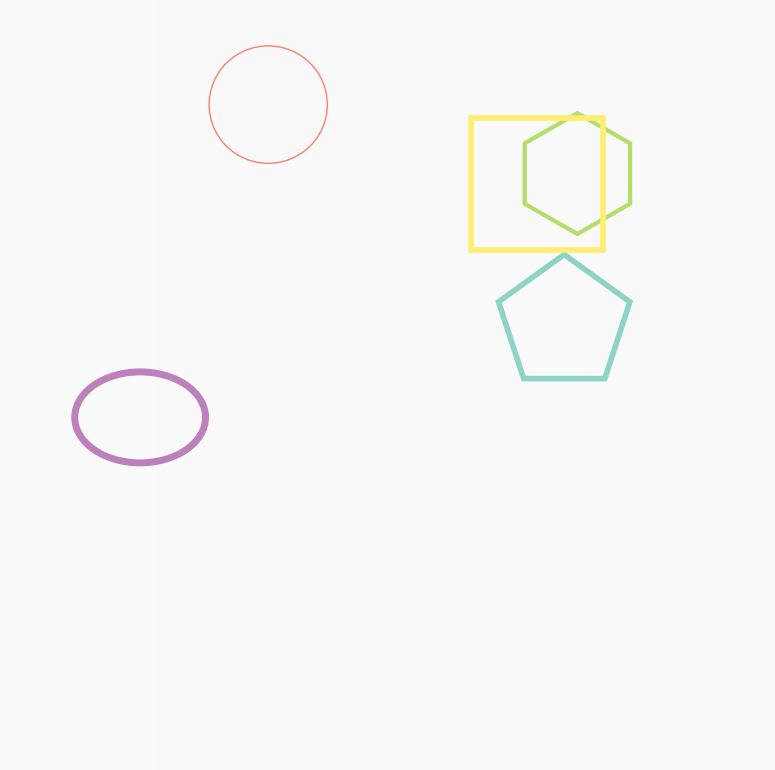[{"shape": "pentagon", "thickness": 2, "radius": 0.45, "center": [0.728, 0.58]}, {"shape": "circle", "thickness": 0.5, "radius": 0.38, "center": [0.346, 0.864]}, {"shape": "hexagon", "thickness": 1.5, "radius": 0.39, "center": [0.745, 0.775]}, {"shape": "oval", "thickness": 2.5, "radius": 0.42, "center": [0.181, 0.458]}, {"shape": "square", "thickness": 2, "radius": 0.43, "center": [0.693, 0.761]}]